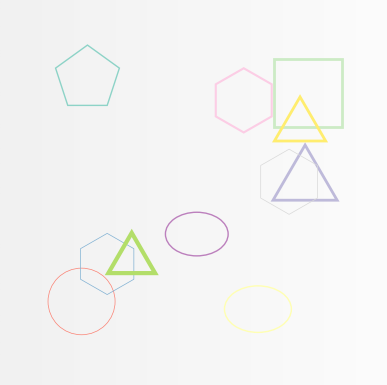[{"shape": "pentagon", "thickness": 1, "radius": 0.43, "center": [0.226, 0.796]}, {"shape": "oval", "thickness": 1, "radius": 0.43, "center": [0.666, 0.197]}, {"shape": "triangle", "thickness": 2, "radius": 0.48, "center": [0.787, 0.528]}, {"shape": "circle", "thickness": 0.5, "radius": 0.43, "center": [0.21, 0.217]}, {"shape": "hexagon", "thickness": 0.5, "radius": 0.4, "center": [0.277, 0.314]}, {"shape": "triangle", "thickness": 3, "radius": 0.35, "center": [0.34, 0.325]}, {"shape": "hexagon", "thickness": 1.5, "radius": 0.42, "center": [0.629, 0.739]}, {"shape": "hexagon", "thickness": 0.5, "radius": 0.42, "center": [0.746, 0.528]}, {"shape": "oval", "thickness": 1, "radius": 0.4, "center": [0.508, 0.392]}, {"shape": "square", "thickness": 2, "radius": 0.44, "center": [0.794, 0.758]}, {"shape": "triangle", "thickness": 2, "radius": 0.38, "center": [0.774, 0.672]}]